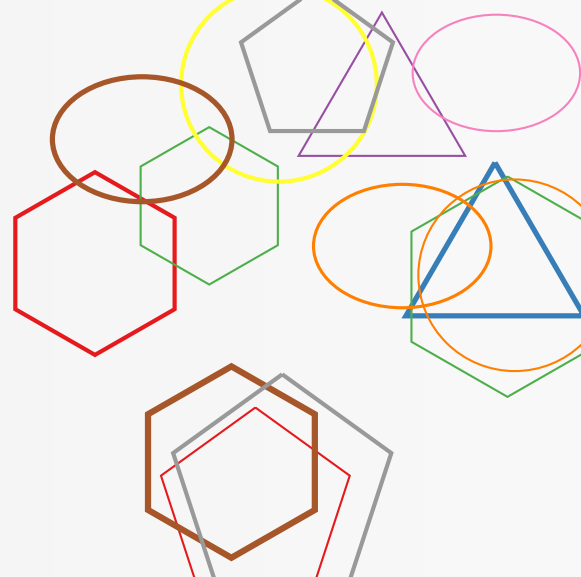[{"shape": "hexagon", "thickness": 2, "radius": 0.79, "center": [0.163, 0.543]}, {"shape": "pentagon", "thickness": 1, "radius": 0.85, "center": [0.439, 0.123]}, {"shape": "triangle", "thickness": 2.5, "radius": 0.88, "center": [0.852, 0.541]}, {"shape": "hexagon", "thickness": 1, "radius": 0.95, "center": [0.873, 0.503]}, {"shape": "hexagon", "thickness": 1, "radius": 0.68, "center": [0.36, 0.643]}, {"shape": "triangle", "thickness": 1, "radius": 0.83, "center": [0.657, 0.812]}, {"shape": "circle", "thickness": 1, "radius": 0.83, "center": [0.886, 0.522]}, {"shape": "oval", "thickness": 1.5, "radius": 0.76, "center": [0.692, 0.573]}, {"shape": "circle", "thickness": 2, "radius": 0.84, "center": [0.48, 0.853]}, {"shape": "hexagon", "thickness": 3, "radius": 0.83, "center": [0.398, 0.199]}, {"shape": "oval", "thickness": 2.5, "radius": 0.77, "center": [0.245, 0.758]}, {"shape": "oval", "thickness": 1, "radius": 0.72, "center": [0.854, 0.873]}, {"shape": "pentagon", "thickness": 2, "radius": 0.99, "center": [0.486, 0.154]}, {"shape": "pentagon", "thickness": 2, "radius": 0.69, "center": [0.545, 0.883]}]